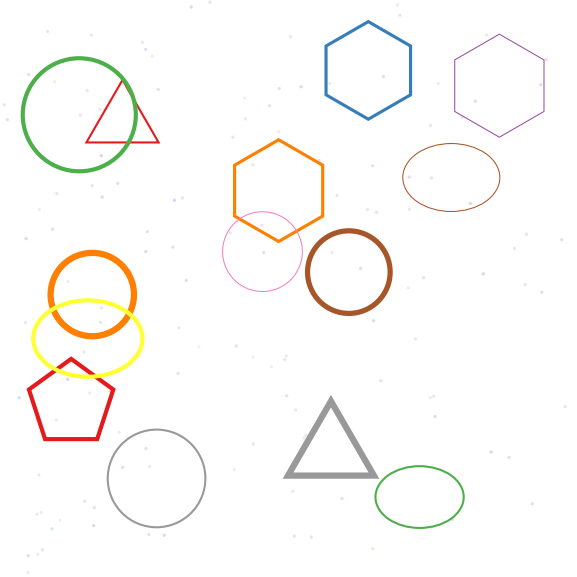[{"shape": "triangle", "thickness": 1, "radius": 0.36, "center": [0.212, 0.789]}, {"shape": "pentagon", "thickness": 2, "radius": 0.38, "center": [0.123, 0.301]}, {"shape": "hexagon", "thickness": 1.5, "radius": 0.42, "center": [0.638, 0.877]}, {"shape": "oval", "thickness": 1, "radius": 0.38, "center": [0.727, 0.138]}, {"shape": "circle", "thickness": 2, "radius": 0.49, "center": [0.137, 0.8]}, {"shape": "hexagon", "thickness": 0.5, "radius": 0.45, "center": [0.865, 0.851]}, {"shape": "hexagon", "thickness": 1.5, "radius": 0.44, "center": [0.483, 0.669]}, {"shape": "circle", "thickness": 3, "radius": 0.36, "center": [0.16, 0.489]}, {"shape": "oval", "thickness": 2, "radius": 0.47, "center": [0.152, 0.413]}, {"shape": "oval", "thickness": 0.5, "radius": 0.42, "center": [0.781, 0.692]}, {"shape": "circle", "thickness": 2.5, "radius": 0.36, "center": [0.604, 0.528]}, {"shape": "circle", "thickness": 0.5, "radius": 0.35, "center": [0.454, 0.563]}, {"shape": "circle", "thickness": 1, "radius": 0.42, "center": [0.271, 0.171]}, {"shape": "triangle", "thickness": 3, "radius": 0.43, "center": [0.573, 0.219]}]